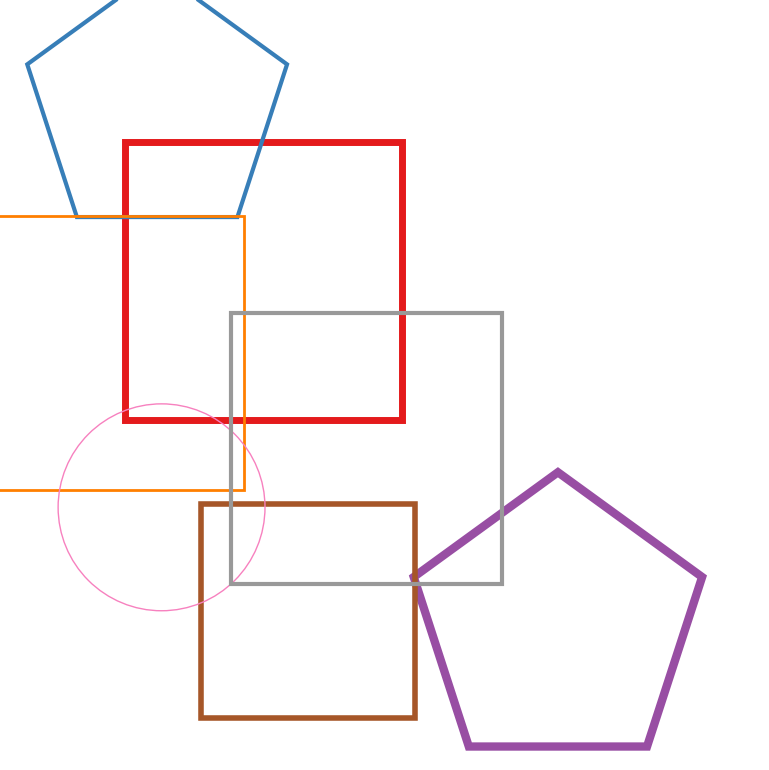[{"shape": "square", "thickness": 2.5, "radius": 0.9, "center": [0.342, 0.635]}, {"shape": "pentagon", "thickness": 1.5, "radius": 0.89, "center": [0.204, 0.862]}, {"shape": "pentagon", "thickness": 3, "radius": 0.98, "center": [0.725, 0.19]}, {"shape": "square", "thickness": 1, "radius": 0.89, "center": [0.14, 0.542]}, {"shape": "square", "thickness": 2, "radius": 0.7, "center": [0.4, 0.206]}, {"shape": "circle", "thickness": 0.5, "radius": 0.67, "center": [0.21, 0.341]}, {"shape": "square", "thickness": 1.5, "radius": 0.88, "center": [0.477, 0.418]}]